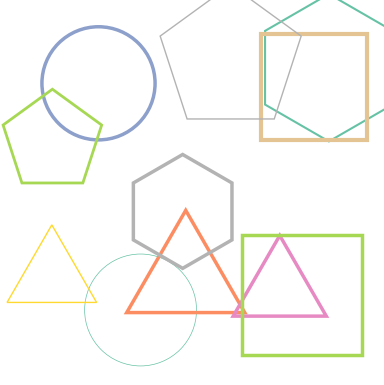[{"shape": "circle", "thickness": 0.5, "radius": 0.73, "center": [0.365, 0.195]}, {"shape": "hexagon", "thickness": 1.5, "radius": 0.96, "center": [0.854, 0.824]}, {"shape": "triangle", "thickness": 2.5, "radius": 0.88, "center": [0.482, 0.277]}, {"shape": "circle", "thickness": 2.5, "radius": 0.73, "center": [0.256, 0.784]}, {"shape": "triangle", "thickness": 2.5, "radius": 0.7, "center": [0.727, 0.249]}, {"shape": "pentagon", "thickness": 2, "radius": 0.67, "center": [0.136, 0.634]}, {"shape": "square", "thickness": 2.5, "radius": 0.78, "center": [0.784, 0.233]}, {"shape": "triangle", "thickness": 1, "radius": 0.67, "center": [0.135, 0.282]}, {"shape": "square", "thickness": 3, "radius": 0.69, "center": [0.815, 0.775]}, {"shape": "pentagon", "thickness": 1, "radius": 0.96, "center": [0.599, 0.847]}, {"shape": "hexagon", "thickness": 2.5, "radius": 0.74, "center": [0.474, 0.451]}]